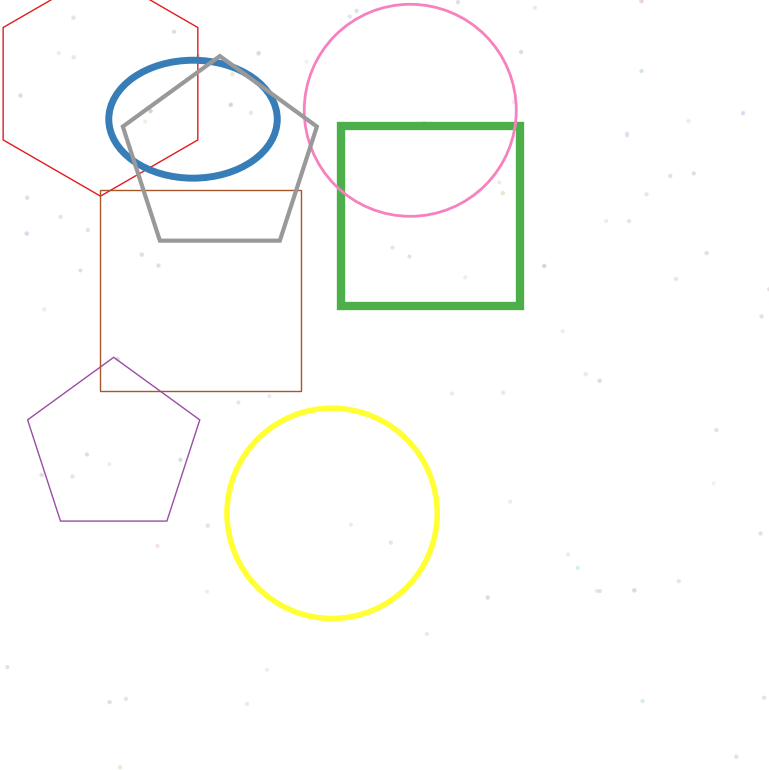[{"shape": "hexagon", "thickness": 0.5, "radius": 0.73, "center": [0.131, 0.891]}, {"shape": "oval", "thickness": 2.5, "radius": 0.55, "center": [0.251, 0.845]}, {"shape": "square", "thickness": 3, "radius": 0.58, "center": [0.559, 0.72]}, {"shape": "pentagon", "thickness": 0.5, "radius": 0.59, "center": [0.148, 0.418]}, {"shape": "circle", "thickness": 2, "radius": 0.68, "center": [0.431, 0.333]}, {"shape": "square", "thickness": 0.5, "radius": 0.65, "center": [0.26, 0.623]}, {"shape": "circle", "thickness": 1, "radius": 0.69, "center": [0.533, 0.857]}, {"shape": "pentagon", "thickness": 1.5, "radius": 0.66, "center": [0.286, 0.795]}]